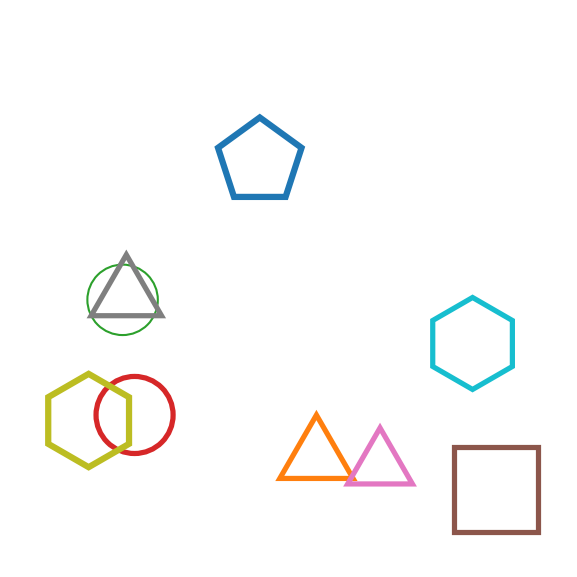[{"shape": "pentagon", "thickness": 3, "radius": 0.38, "center": [0.45, 0.72]}, {"shape": "triangle", "thickness": 2.5, "radius": 0.37, "center": [0.548, 0.207]}, {"shape": "circle", "thickness": 1, "radius": 0.3, "center": [0.212, 0.48]}, {"shape": "circle", "thickness": 2.5, "radius": 0.33, "center": [0.233, 0.281]}, {"shape": "square", "thickness": 2.5, "radius": 0.37, "center": [0.859, 0.152]}, {"shape": "triangle", "thickness": 2.5, "radius": 0.32, "center": [0.658, 0.193]}, {"shape": "triangle", "thickness": 2.5, "radius": 0.35, "center": [0.219, 0.488]}, {"shape": "hexagon", "thickness": 3, "radius": 0.4, "center": [0.153, 0.271]}, {"shape": "hexagon", "thickness": 2.5, "radius": 0.4, "center": [0.818, 0.404]}]